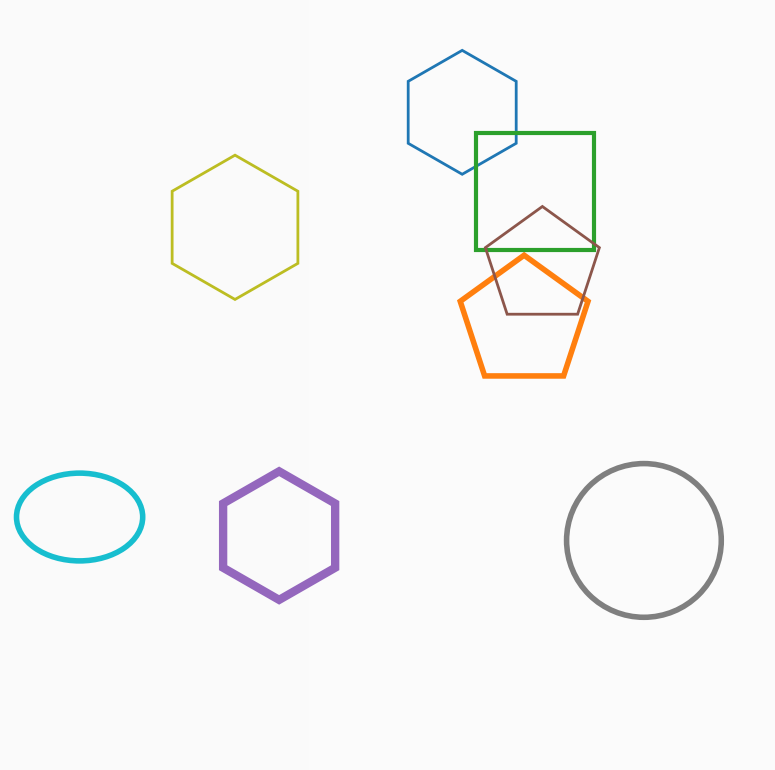[{"shape": "hexagon", "thickness": 1, "radius": 0.4, "center": [0.596, 0.854]}, {"shape": "pentagon", "thickness": 2, "radius": 0.43, "center": [0.676, 0.582]}, {"shape": "square", "thickness": 1.5, "radius": 0.38, "center": [0.69, 0.751]}, {"shape": "hexagon", "thickness": 3, "radius": 0.42, "center": [0.36, 0.304]}, {"shape": "pentagon", "thickness": 1, "radius": 0.39, "center": [0.7, 0.654]}, {"shape": "circle", "thickness": 2, "radius": 0.5, "center": [0.831, 0.298]}, {"shape": "hexagon", "thickness": 1, "radius": 0.47, "center": [0.303, 0.705]}, {"shape": "oval", "thickness": 2, "radius": 0.41, "center": [0.103, 0.329]}]